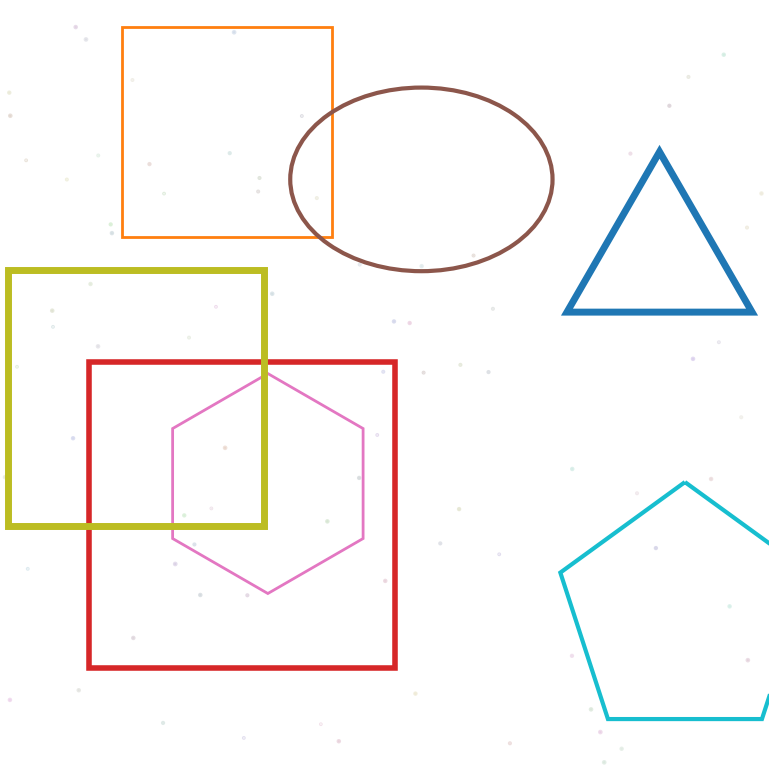[{"shape": "triangle", "thickness": 2.5, "radius": 0.69, "center": [0.857, 0.664]}, {"shape": "square", "thickness": 1, "radius": 0.68, "center": [0.295, 0.829]}, {"shape": "square", "thickness": 2, "radius": 0.99, "center": [0.314, 0.331]}, {"shape": "oval", "thickness": 1.5, "radius": 0.85, "center": [0.547, 0.767]}, {"shape": "hexagon", "thickness": 1, "radius": 0.71, "center": [0.348, 0.372]}, {"shape": "square", "thickness": 2.5, "radius": 0.83, "center": [0.176, 0.483]}, {"shape": "pentagon", "thickness": 1.5, "radius": 0.85, "center": [0.89, 0.204]}]